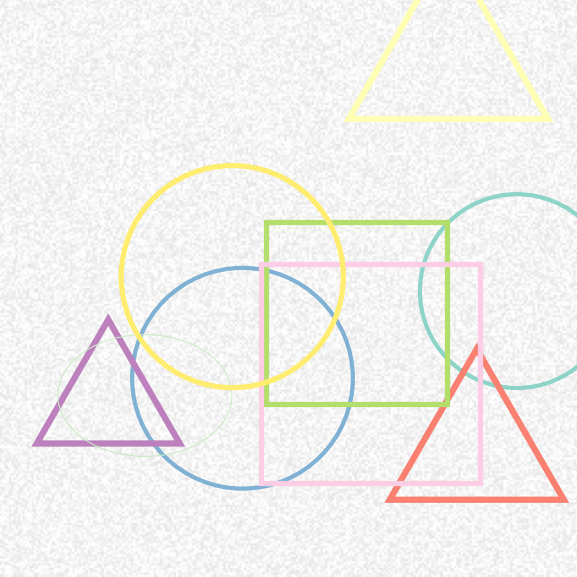[{"shape": "circle", "thickness": 2, "radius": 0.84, "center": [0.895, 0.495]}, {"shape": "triangle", "thickness": 3, "radius": 0.99, "center": [0.776, 0.893]}, {"shape": "triangle", "thickness": 3, "radius": 0.87, "center": [0.826, 0.221]}, {"shape": "circle", "thickness": 2, "radius": 0.96, "center": [0.42, 0.344]}, {"shape": "square", "thickness": 2.5, "radius": 0.78, "center": [0.617, 0.457]}, {"shape": "square", "thickness": 2.5, "radius": 0.95, "center": [0.642, 0.353]}, {"shape": "triangle", "thickness": 3, "radius": 0.71, "center": [0.187, 0.303]}, {"shape": "oval", "thickness": 0.5, "radius": 0.75, "center": [0.251, 0.314]}, {"shape": "circle", "thickness": 2.5, "radius": 0.96, "center": [0.402, 0.52]}]